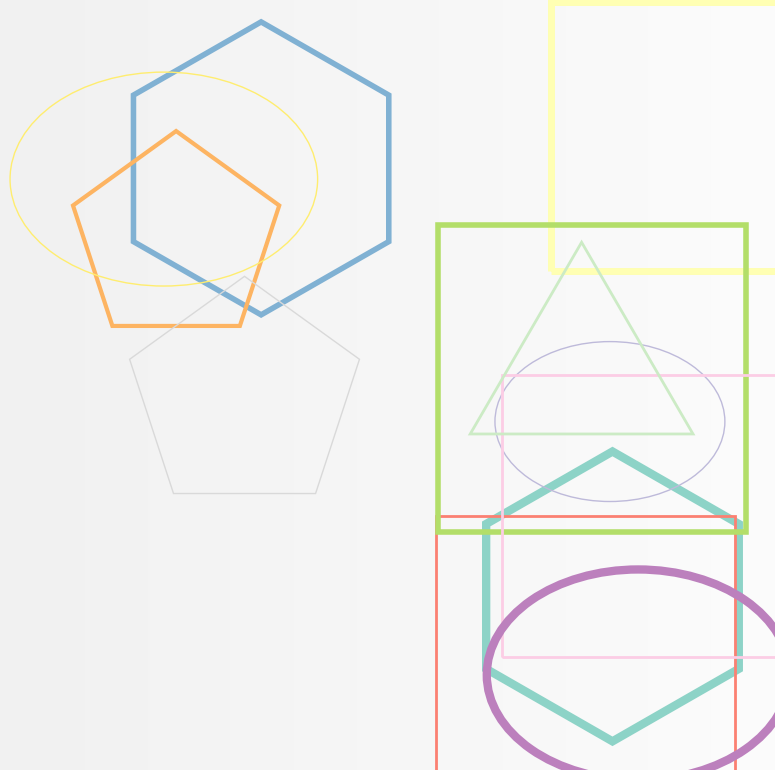[{"shape": "hexagon", "thickness": 3, "radius": 0.94, "center": [0.79, 0.225]}, {"shape": "square", "thickness": 2.5, "radius": 0.87, "center": [0.886, 0.823]}, {"shape": "oval", "thickness": 0.5, "radius": 0.74, "center": [0.787, 0.453]}, {"shape": "square", "thickness": 1, "radius": 0.97, "center": [0.756, 0.137]}, {"shape": "hexagon", "thickness": 2, "radius": 0.95, "center": [0.337, 0.781]}, {"shape": "pentagon", "thickness": 1.5, "radius": 0.7, "center": [0.227, 0.69]}, {"shape": "square", "thickness": 2, "radius": 0.99, "center": [0.764, 0.509]}, {"shape": "square", "thickness": 1, "radius": 0.91, "center": [0.83, 0.33]}, {"shape": "pentagon", "thickness": 0.5, "radius": 0.78, "center": [0.316, 0.485]}, {"shape": "oval", "thickness": 3, "radius": 0.98, "center": [0.823, 0.124]}, {"shape": "triangle", "thickness": 1, "radius": 0.83, "center": [0.75, 0.519]}, {"shape": "oval", "thickness": 0.5, "radius": 0.99, "center": [0.211, 0.767]}]